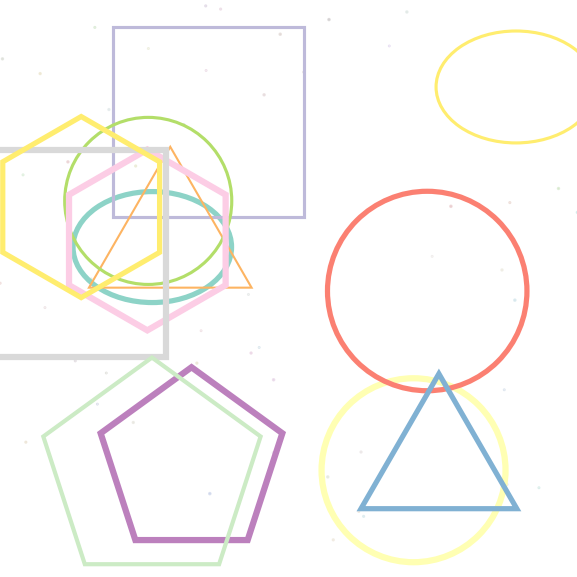[{"shape": "oval", "thickness": 2.5, "radius": 0.69, "center": [0.264, 0.571]}, {"shape": "circle", "thickness": 3, "radius": 0.8, "center": [0.716, 0.185]}, {"shape": "square", "thickness": 1.5, "radius": 0.82, "center": [0.361, 0.788]}, {"shape": "circle", "thickness": 2.5, "radius": 0.86, "center": [0.74, 0.495]}, {"shape": "triangle", "thickness": 2.5, "radius": 0.78, "center": [0.76, 0.196]}, {"shape": "triangle", "thickness": 1, "radius": 0.81, "center": [0.295, 0.582]}, {"shape": "circle", "thickness": 1.5, "radius": 0.72, "center": [0.257, 0.651]}, {"shape": "hexagon", "thickness": 3, "radius": 0.78, "center": [0.255, 0.584]}, {"shape": "square", "thickness": 3, "radius": 0.9, "center": [0.107, 0.56]}, {"shape": "pentagon", "thickness": 3, "radius": 0.83, "center": [0.332, 0.198]}, {"shape": "pentagon", "thickness": 2, "radius": 0.99, "center": [0.263, 0.182]}, {"shape": "oval", "thickness": 1.5, "radius": 0.69, "center": [0.894, 0.849]}, {"shape": "hexagon", "thickness": 2.5, "radius": 0.78, "center": [0.141, 0.641]}]